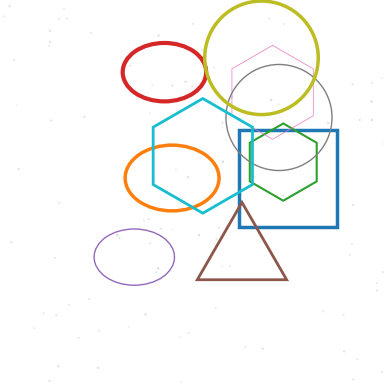[{"shape": "square", "thickness": 2.5, "radius": 0.63, "center": [0.748, 0.536]}, {"shape": "oval", "thickness": 2.5, "radius": 0.61, "center": [0.447, 0.538]}, {"shape": "hexagon", "thickness": 1.5, "radius": 0.5, "center": [0.736, 0.579]}, {"shape": "oval", "thickness": 3, "radius": 0.54, "center": [0.427, 0.813]}, {"shape": "oval", "thickness": 1, "radius": 0.52, "center": [0.349, 0.332]}, {"shape": "triangle", "thickness": 2, "radius": 0.67, "center": [0.628, 0.34]}, {"shape": "hexagon", "thickness": 0.5, "radius": 0.61, "center": [0.708, 0.76]}, {"shape": "circle", "thickness": 1, "radius": 0.69, "center": [0.725, 0.695]}, {"shape": "circle", "thickness": 2.5, "radius": 0.74, "center": [0.679, 0.85]}, {"shape": "hexagon", "thickness": 2, "radius": 0.74, "center": [0.527, 0.595]}]